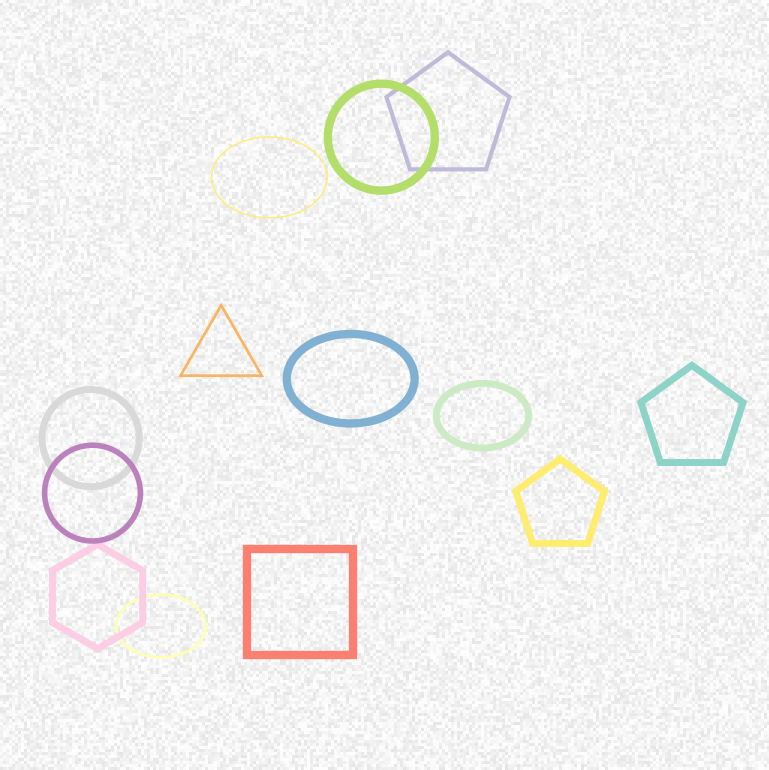[{"shape": "pentagon", "thickness": 2.5, "radius": 0.35, "center": [0.899, 0.456]}, {"shape": "oval", "thickness": 1, "radius": 0.29, "center": [0.209, 0.187]}, {"shape": "pentagon", "thickness": 1.5, "radius": 0.42, "center": [0.582, 0.848]}, {"shape": "square", "thickness": 3, "radius": 0.34, "center": [0.389, 0.218]}, {"shape": "oval", "thickness": 3, "radius": 0.42, "center": [0.455, 0.508]}, {"shape": "triangle", "thickness": 1, "radius": 0.3, "center": [0.287, 0.543]}, {"shape": "circle", "thickness": 3, "radius": 0.35, "center": [0.495, 0.822]}, {"shape": "hexagon", "thickness": 2.5, "radius": 0.34, "center": [0.127, 0.225]}, {"shape": "circle", "thickness": 2.5, "radius": 0.32, "center": [0.118, 0.431]}, {"shape": "circle", "thickness": 2, "radius": 0.31, "center": [0.12, 0.36]}, {"shape": "oval", "thickness": 2.5, "radius": 0.3, "center": [0.627, 0.46]}, {"shape": "oval", "thickness": 0.5, "radius": 0.38, "center": [0.35, 0.77]}, {"shape": "pentagon", "thickness": 2.5, "radius": 0.3, "center": [0.727, 0.343]}]